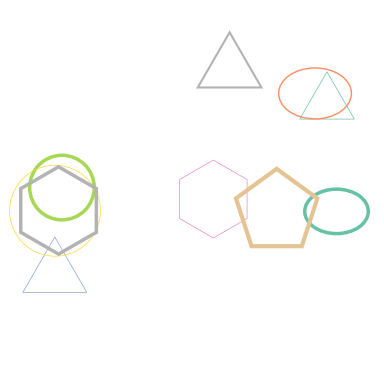[{"shape": "triangle", "thickness": 0.5, "radius": 0.41, "center": [0.849, 0.732]}, {"shape": "oval", "thickness": 2.5, "radius": 0.41, "center": [0.874, 0.451]}, {"shape": "oval", "thickness": 1, "radius": 0.47, "center": [0.818, 0.757]}, {"shape": "triangle", "thickness": 0.5, "radius": 0.48, "center": [0.142, 0.289]}, {"shape": "hexagon", "thickness": 0.5, "radius": 0.51, "center": [0.554, 0.483]}, {"shape": "circle", "thickness": 2.5, "radius": 0.42, "center": [0.161, 0.513]}, {"shape": "circle", "thickness": 0.5, "radius": 0.59, "center": [0.143, 0.453]}, {"shape": "pentagon", "thickness": 3, "radius": 0.56, "center": [0.719, 0.45]}, {"shape": "triangle", "thickness": 1.5, "radius": 0.48, "center": [0.596, 0.821]}, {"shape": "hexagon", "thickness": 2.5, "radius": 0.57, "center": [0.152, 0.453]}]